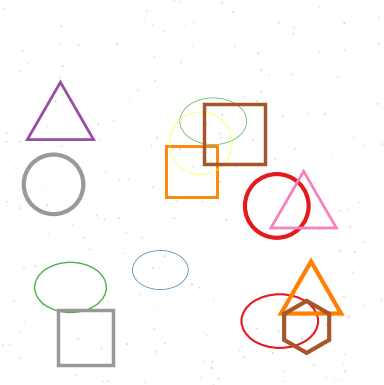[{"shape": "circle", "thickness": 3, "radius": 0.41, "center": [0.719, 0.465]}, {"shape": "oval", "thickness": 1.5, "radius": 0.5, "center": [0.727, 0.166]}, {"shape": "oval", "thickness": 0.5, "radius": 0.36, "center": [0.416, 0.299]}, {"shape": "oval", "thickness": 0.5, "radius": 0.43, "center": [0.554, 0.685]}, {"shape": "oval", "thickness": 1, "radius": 0.47, "center": [0.183, 0.253]}, {"shape": "triangle", "thickness": 2, "radius": 0.5, "center": [0.157, 0.687]}, {"shape": "square", "thickness": 2, "radius": 0.33, "center": [0.497, 0.554]}, {"shape": "triangle", "thickness": 3, "radius": 0.45, "center": [0.808, 0.231]}, {"shape": "circle", "thickness": 0.5, "radius": 0.41, "center": [0.522, 0.628]}, {"shape": "square", "thickness": 2.5, "radius": 0.39, "center": [0.609, 0.652]}, {"shape": "hexagon", "thickness": 3, "radius": 0.34, "center": [0.797, 0.151]}, {"shape": "triangle", "thickness": 2, "radius": 0.49, "center": [0.789, 0.457]}, {"shape": "square", "thickness": 2.5, "radius": 0.36, "center": [0.222, 0.123]}, {"shape": "circle", "thickness": 3, "radius": 0.39, "center": [0.139, 0.521]}]